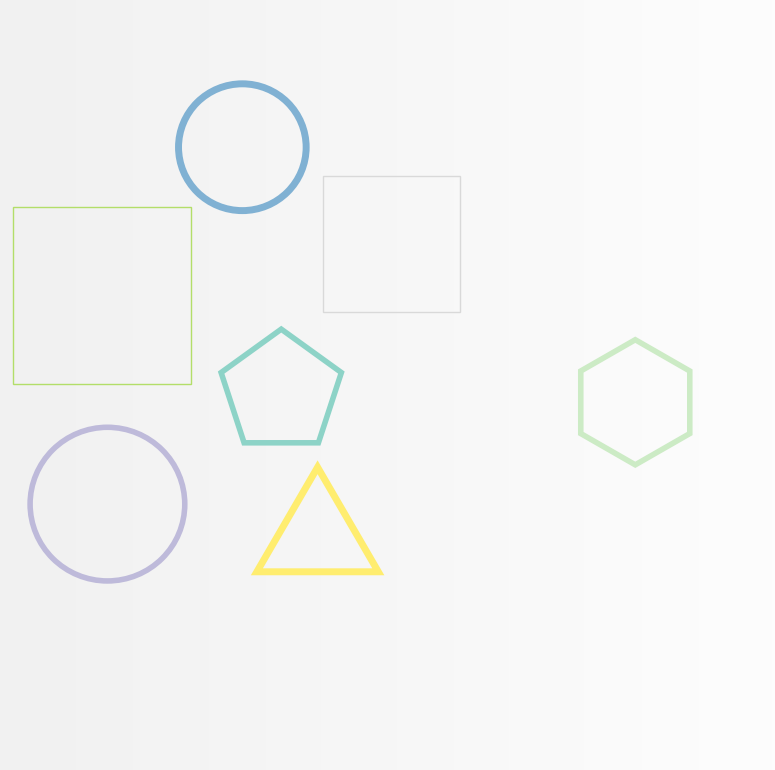[{"shape": "pentagon", "thickness": 2, "radius": 0.41, "center": [0.363, 0.491]}, {"shape": "circle", "thickness": 2, "radius": 0.5, "center": [0.139, 0.345]}, {"shape": "circle", "thickness": 2.5, "radius": 0.41, "center": [0.313, 0.809]}, {"shape": "square", "thickness": 0.5, "radius": 0.58, "center": [0.132, 0.616]}, {"shape": "square", "thickness": 0.5, "radius": 0.44, "center": [0.505, 0.683]}, {"shape": "hexagon", "thickness": 2, "radius": 0.41, "center": [0.82, 0.478]}, {"shape": "triangle", "thickness": 2.5, "radius": 0.45, "center": [0.41, 0.303]}]